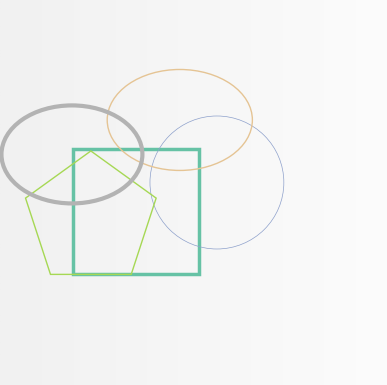[{"shape": "square", "thickness": 2.5, "radius": 0.81, "center": [0.352, 0.45]}, {"shape": "circle", "thickness": 0.5, "radius": 0.86, "center": [0.56, 0.526]}, {"shape": "pentagon", "thickness": 1, "radius": 0.89, "center": [0.234, 0.431]}, {"shape": "oval", "thickness": 1, "radius": 0.94, "center": [0.464, 0.688]}, {"shape": "oval", "thickness": 3, "radius": 0.91, "center": [0.186, 0.599]}]